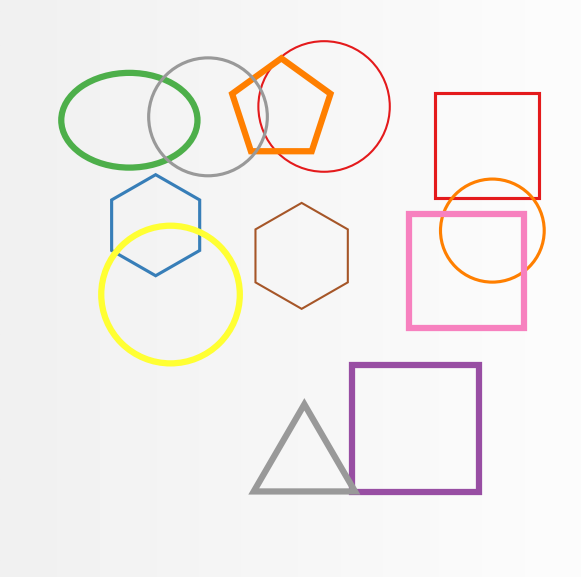[{"shape": "square", "thickness": 1.5, "radius": 0.45, "center": [0.838, 0.747]}, {"shape": "circle", "thickness": 1, "radius": 0.57, "center": [0.558, 0.815]}, {"shape": "hexagon", "thickness": 1.5, "radius": 0.44, "center": [0.268, 0.609]}, {"shape": "oval", "thickness": 3, "radius": 0.59, "center": [0.223, 0.791]}, {"shape": "square", "thickness": 3, "radius": 0.55, "center": [0.715, 0.257]}, {"shape": "pentagon", "thickness": 3, "radius": 0.44, "center": [0.484, 0.809]}, {"shape": "circle", "thickness": 1.5, "radius": 0.45, "center": [0.847, 0.6]}, {"shape": "circle", "thickness": 3, "radius": 0.6, "center": [0.293, 0.489]}, {"shape": "hexagon", "thickness": 1, "radius": 0.46, "center": [0.519, 0.556]}, {"shape": "square", "thickness": 3, "radius": 0.49, "center": [0.803, 0.529]}, {"shape": "triangle", "thickness": 3, "radius": 0.5, "center": [0.524, 0.198]}, {"shape": "circle", "thickness": 1.5, "radius": 0.51, "center": [0.358, 0.797]}]